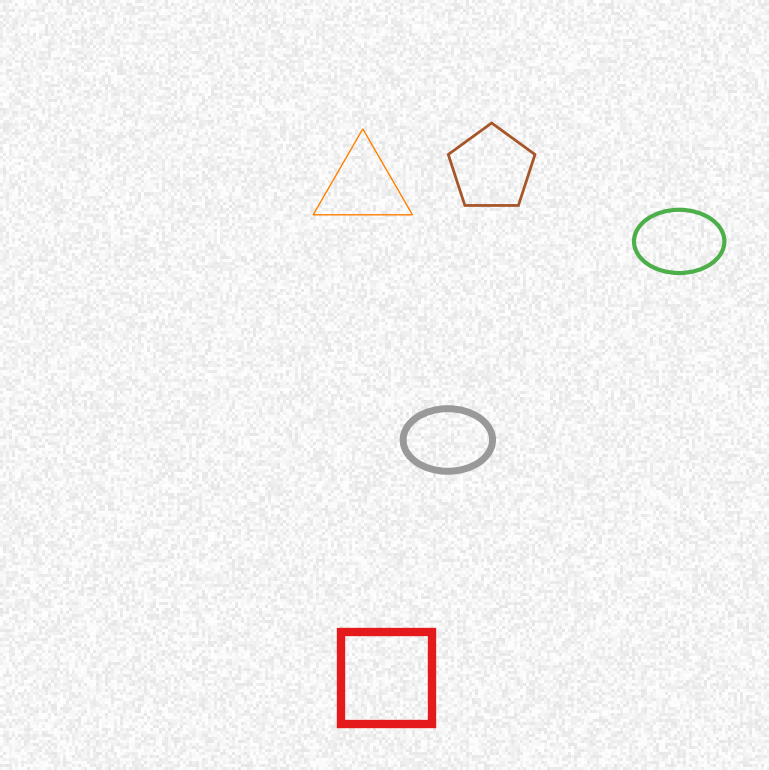[{"shape": "square", "thickness": 3, "radius": 0.3, "center": [0.502, 0.119]}, {"shape": "oval", "thickness": 1.5, "radius": 0.29, "center": [0.882, 0.686]}, {"shape": "triangle", "thickness": 0.5, "radius": 0.37, "center": [0.471, 0.758]}, {"shape": "pentagon", "thickness": 1, "radius": 0.3, "center": [0.638, 0.781]}, {"shape": "oval", "thickness": 2.5, "radius": 0.29, "center": [0.582, 0.429]}]